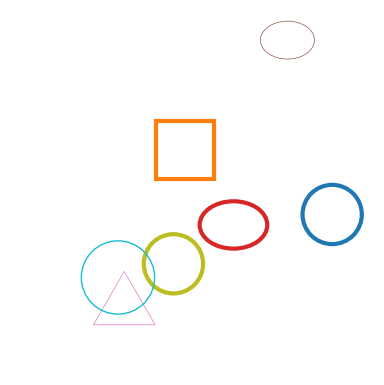[{"shape": "circle", "thickness": 3, "radius": 0.38, "center": [0.863, 0.443]}, {"shape": "square", "thickness": 3, "radius": 0.38, "center": [0.48, 0.61]}, {"shape": "oval", "thickness": 3, "radius": 0.44, "center": [0.606, 0.416]}, {"shape": "oval", "thickness": 0.5, "radius": 0.35, "center": [0.747, 0.896]}, {"shape": "triangle", "thickness": 0.5, "radius": 0.46, "center": [0.323, 0.203]}, {"shape": "circle", "thickness": 3, "radius": 0.38, "center": [0.451, 0.315]}, {"shape": "circle", "thickness": 1, "radius": 0.48, "center": [0.306, 0.279]}]